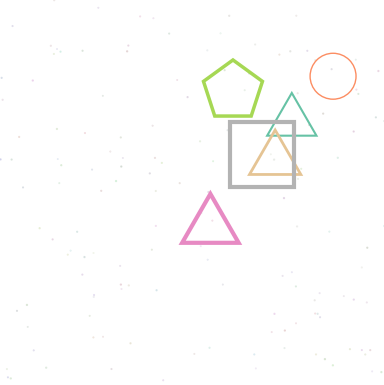[{"shape": "triangle", "thickness": 1.5, "radius": 0.37, "center": [0.758, 0.685]}, {"shape": "circle", "thickness": 1, "radius": 0.3, "center": [0.865, 0.802]}, {"shape": "triangle", "thickness": 3, "radius": 0.42, "center": [0.546, 0.412]}, {"shape": "pentagon", "thickness": 2.5, "radius": 0.4, "center": [0.605, 0.764]}, {"shape": "triangle", "thickness": 2, "radius": 0.38, "center": [0.715, 0.585]}, {"shape": "square", "thickness": 3, "radius": 0.42, "center": [0.681, 0.598]}]